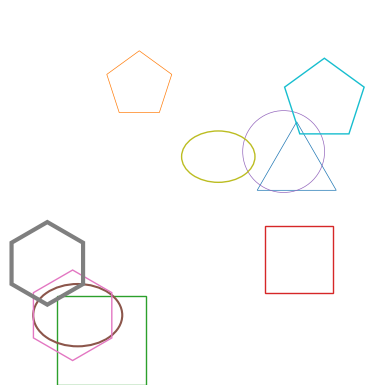[{"shape": "triangle", "thickness": 0.5, "radius": 0.59, "center": [0.771, 0.565]}, {"shape": "pentagon", "thickness": 0.5, "radius": 0.44, "center": [0.362, 0.779]}, {"shape": "square", "thickness": 1, "radius": 0.58, "center": [0.264, 0.115]}, {"shape": "square", "thickness": 1, "radius": 0.44, "center": [0.776, 0.326]}, {"shape": "circle", "thickness": 0.5, "radius": 0.53, "center": [0.737, 0.606]}, {"shape": "oval", "thickness": 1.5, "radius": 0.58, "center": [0.202, 0.181]}, {"shape": "hexagon", "thickness": 1, "radius": 0.59, "center": [0.189, 0.181]}, {"shape": "hexagon", "thickness": 3, "radius": 0.54, "center": [0.123, 0.316]}, {"shape": "oval", "thickness": 1, "radius": 0.48, "center": [0.567, 0.593]}, {"shape": "pentagon", "thickness": 1, "radius": 0.54, "center": [0.843, 0.74]}]